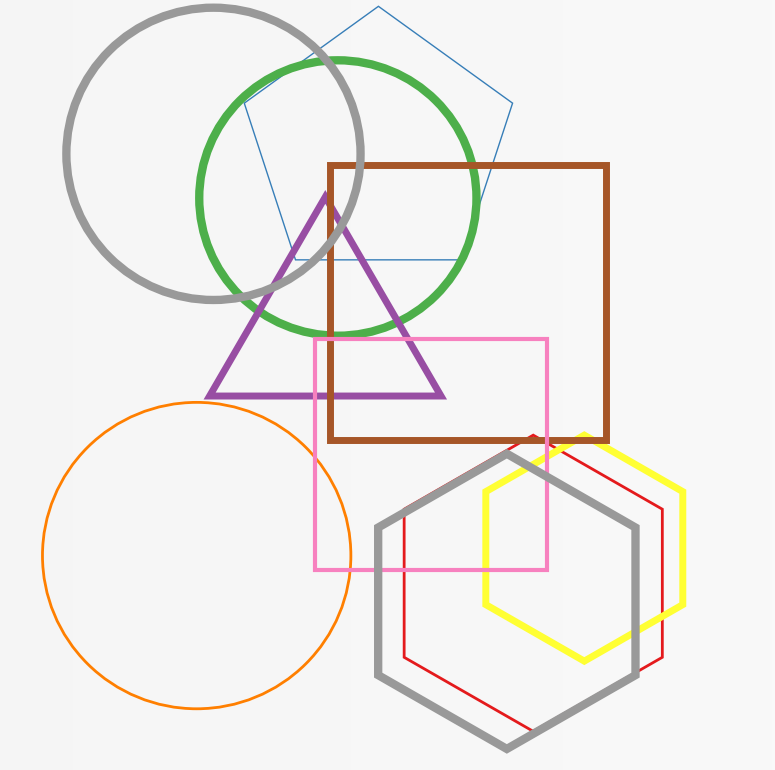[{"shape": "hexagon", "thickness": 1, "radius": 0.96, "center": [0.688, 0.243]}, {"shape": "pentagon", "thickness": 0.5, "radius": 0.91, "center": [0.488, 0.81]}, {"shape": "circle", "thickness": 3, "radius": 0.89, "center": [0.436, 0.743]}, {"shape": "triangle", "thickness": 2.5, "radius": 0.86, "center": [0.42, 0.572]}, {"shape": "circle", "thickness": 1, "radius": 0.99, "center": [0.254, 0.278]}, {"shape": "hexagon", "thickness": 2.5, "radius": 0.73, "center": [0.754, 0.288]}, {"shape": "square", "thickness": 2.5, "radius": 0.89, "center": [0.604, 0.607]}, {"shape": "square", "thickness": 1.5, "radius": 0.75, "center": [0.556, 0.409]}, {"shape": "circle", "thickness": 3, "radius": 0.95, "center": [0.275, 0.8]}, {"shape": "hexagon", "thickness": 3, "radius": 0.96, "center": [0.654, 0.219]}]